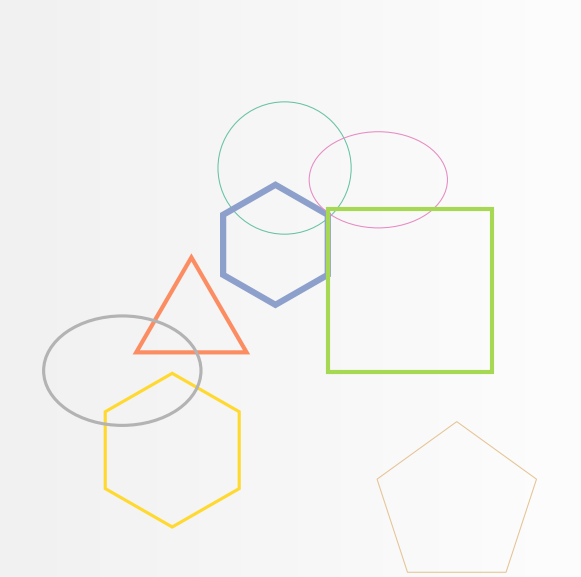[{"shape": "circle", "thickness": 0.5, "radius": 0.57, "center": [0.49, 0.708]}, {"shape": "triangle", "thickness": 2, "radius": 0.55, "center": [0.329, 0.444]}, {"shape": "hexagon", "thickness": 3, "radius": 0.52, "center": [0.474, 0.575]}, {"shape": "oval", "thickness": 0.5, "radius": 0.59, "center": [0.651, 0.688]}, {"shape": "square", "thickness": 2, "radius": 0.7, "center": [0.705, 0.496]}, {"shape": "hexagon", "thickness": 1.5, "radius": 0.67, "center": [0.296, 0.22]}, {"shape": "pentagon", "thickness": 0.5, "radius": 0.72, "center": [0.786, 0.125]}, {"shape": "oval", "thickness": 1.5, "radius": 0.68, "center": [0.21, 0.357]}]